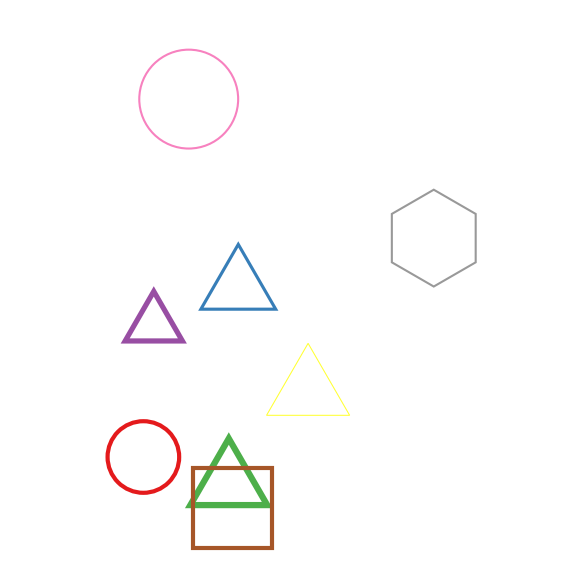[{"shape": "circle", "thickness": 2, "radius": 0.31, "center": [0.248, 0.208]}, {"shape": "triangle", "thickness": 1.5, "radius": 0.37, "center": [0.413, 0.501]}, {"shape": "triangle", "thickness": 3, "radius": 0.38, "center": [0.396, 0.163]}, {"shape": "triangle", "thickness": 2.5, "radius": 0.29, "center": [0.266, 0.437]}, {"shape": "triangle", "thickness": 0.5, "radius": 0.42, "center": [0.534, 0.322]}, {"shape": "square", "thickness": 2, "radius": 0.34, "center": [0.403, 0.12]}, {"shape": "circle", "thickness": 1, "radius": 0.43, "center": [0.327, 0.828]}, {"shape": "hexagon", "thickness": 1, "radius": 0.42, "center": [0.751, 0.587]}]